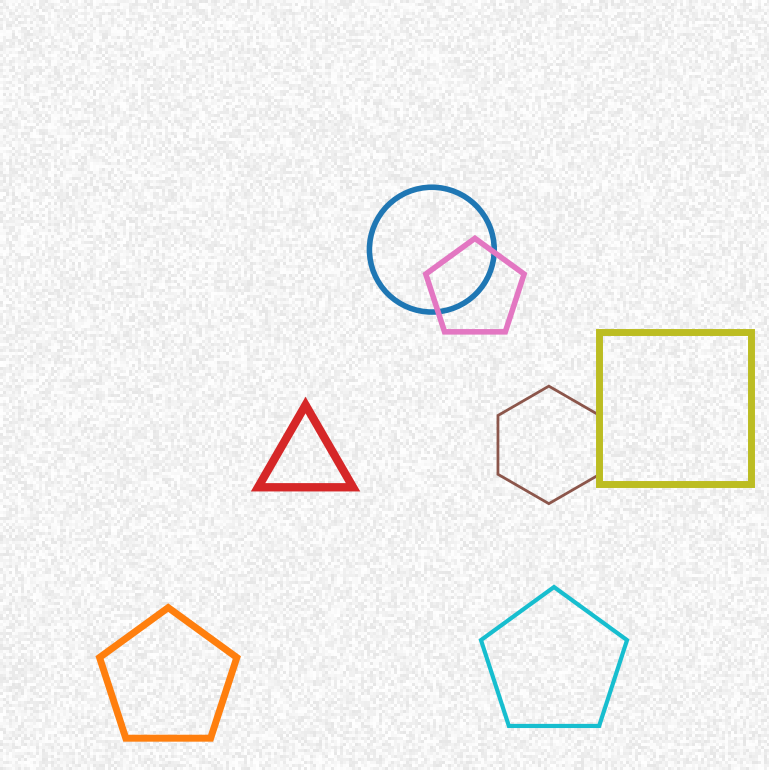[{"shape": "circle", "thickness": 2, "radius": 0.41, "center": [0.561, 0.676]}, {"shape": "pentagon", "thickness": 2.5, "radius": 0.47, "center": [0.218, 0.117]}, {"shape": "triangle", "thickness": 3, "radius": 0.36, "center": [0.397, 0.403]}, {"shape": "hexagon", "thickness": 1, "radius": 0.38, "center": [0.713, 0.422]}, {"shape": "pentagon", "thickness": 2, "radius": 0.34, "center": [0.617, 0.623]}, {"shape": "square", "thickness": 2.5, "radius": 0.49, "center": [0.877, 0.47]}, {"shape": "pentagon", "thickness": 1.5, "radius": 0.5, "center": [0.719, 0.138]}]